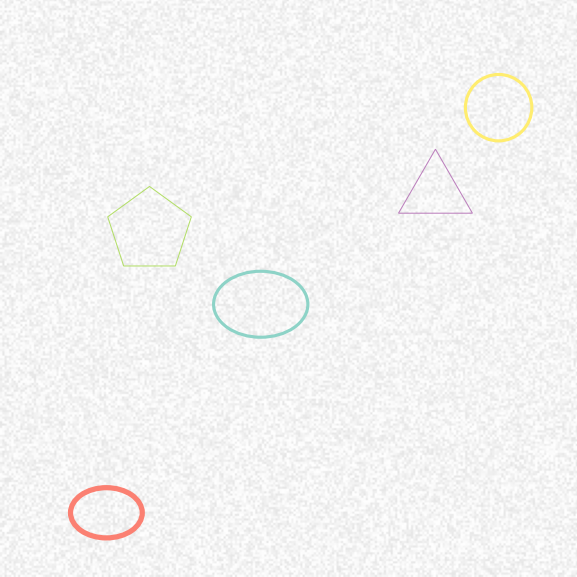[{"shape": "oval", "thickness": 1.5, "radius": 0.41, "center": [0.451, 0.472]}, {"shape": "oval", "thickness": 2.5, "radius": 0.31, "center": [0.184, 0.111]}, {"shape": "pentagon", "thickness": 0.5, "radius": 0.38, "center": [0.259, 0.6]}, {"shape": "triangle", "thickness": 0.5, "radius": 0.37, "center": [0.754, 0.667]}, {"shape": "circle", "thickness": 1.5, "radius": 0.29, "center": [0.863, 0.813]}]